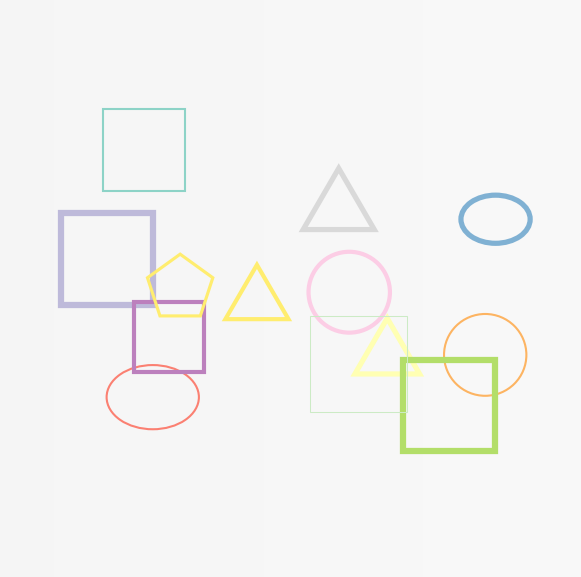[{"shape": "square", "thickness": 1, "radius": 0.36, "center": [0.248, 0.74]}, {"shape": "triangle", "thickness": 2.5, "radius": 0.32, "center": [0.666, 0.384]}, {"shape": "square", "thickness": 3, "radius": 0.4, "center": [0.184, 0.551]}, {"shape": "oval", "thickness": 1, "radius": 0.4, "center": [0.263, 0.311]}, {"shape": "oval", "thickness": 2.5, "radius": 0.3, "center": [0.853, 0.62]}, {"shape": "circle", "thickness": 1, "radius": 0.35, "center": [0.835, 0.385]}, {"shape": "square", "thickness": 3, "radius": 0.4, "center": [0.773, 0.297]}, {"shape": "circle", "thickness": 2, "radius": 0.35, "center": [0.601, 0.493]}, {"shape": "triangle", "thickness": 2.5, "radius": 0.35, "center": [0.583, 0.637]}, {"shape": "square", "thickness": 2, "radius": 0.3, "center": [0.291, 0.416]}, {"shape": "square", "thickness": 0.5, "radius": 0.42, "center": [0.617, 0.368]}, {"shape": "pentagon", "thickness": 1.5, "radius": 0.3, "center": [0.31, 0.5]}, {"shape": "triangle", "thickness": 2, "radius": 0.31, "center": [0.442, 0.478]}]